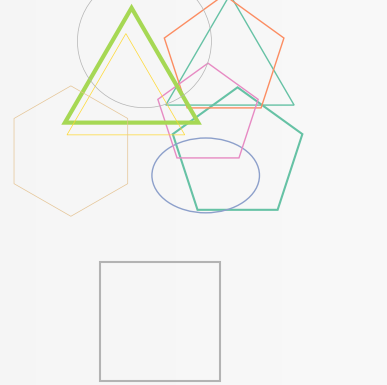[{"shape": "triangle", "thickness": 1, "radius": 0.96, "center": [0.593, 0.823]}, {"shape": "pentagon", "thickness": 1.5, "radius": 0.88, "center": [0.613, 0.597]}, {"shape": "pentagon", "thickness": 1, "radius": 0.81, "center": [0.578, 0.851]}, {"shape": "oval", "thickness": 1, "radius": 0.69, "center": [0.531, 0.544]}, {"shape": "pentagon", "thickness": 1, "radius": 0.68, "center": [0.537, 0.7]}, {"shape": "triangle", "thickness": 3, "radius": 0.99, "center": [0.34, 0.781]}, {"shape": "triangle", "thickness": 0.5, "radius": 0.88, "center": [0.325, 0.737]}, {"shape": "hexagon", "thickness": 0.5, "radius": 0.85, "center": [0.183, 0.608]}, {"shape": "square", "thickness": 1.5, "radius": 0.77, "center": [0.413, 0.165]}, {"shape": "circle", "thickness": 0.5, "radius": 0.86, "center": [0.373, 0.893]}]